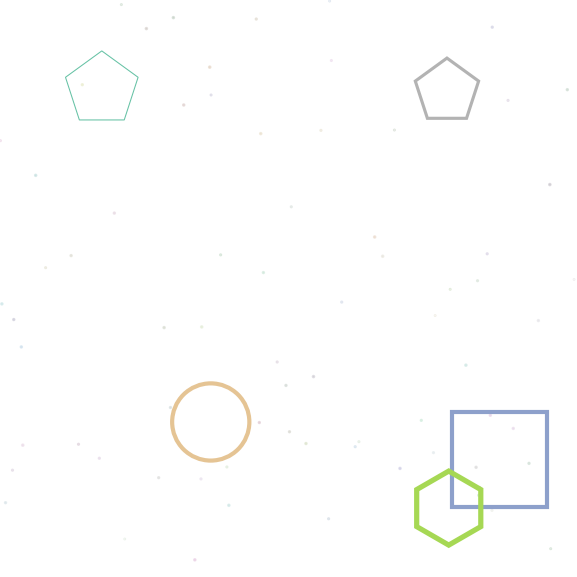[{"shape": "pentagon", "thickness": 0.5, "radius": 0.33, "center": [0.176, 0.845]}, {"shape": "square", "thickness": 2, "radius": 0.41, "center": [0.865, 0.203]}, {"shape": "hexagon", "thickness": 2.5, "radius": 0.32, "center": [0.777, 0.119]}, {"shape": "circle", "thickness": 2, "radius": 0.33, "center": [0.365, 0.268]}, {"shape": "pentagon", "thickness": 1.5, "radius": 0.29, "center": [0.774, 0.841]}]